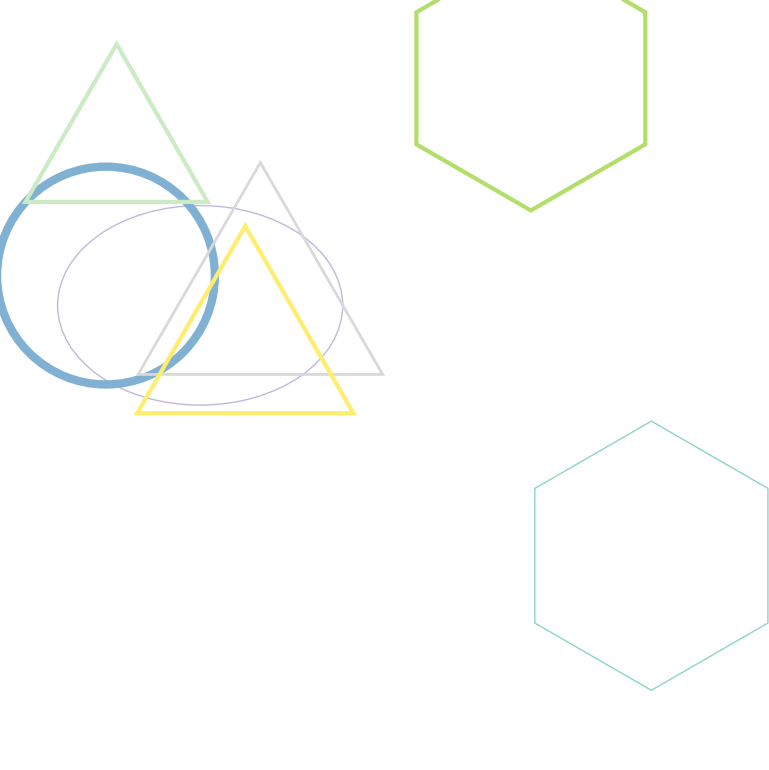[{"shape": "hexagon", "thickness": 0.5, "radius": 0.87, "center": [0.846, 0.278]}, {"shape": "oval", "thickness": 0.5, "radius": 0.93, "center": [0.26, 0.603]}, {"shape": "circle", "thickness": 3, "radius": 0.71, "center": [0.138, 0.642]}, {"shape": "hexagon", "thickness": 1.5, "radius": 0.86, "center": [0.689, 0.898]}, {"shape": "triangle", "thickness": 1, "radius": 0.92, "center": [0.338, 0.605]}, {"shape": "triangle", "thickness": 1.5, "radius": 0.68, "center": [0.151, 0.806]}, {"shape": "triangle", "thickness": 1.5, "radius": 0.81, "center": [0.319, 0.544]}]